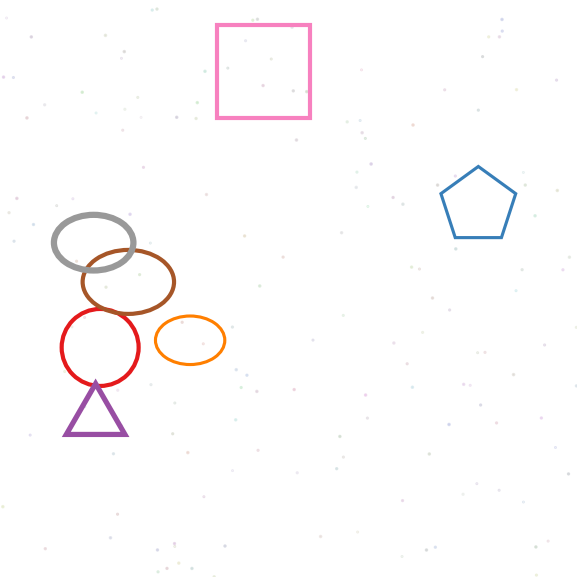[{"shape": "circle", "thickness": 2, "radius": 0.33, "center": [0.173, 0.397]}, {"shape": "pentagon", "thickness": 1.5, "radius": 0.34, "center": [0.828, 0.643]}, {"shape": "triangle", "thickness": 2.5, "radius": 0.29, "center": [0.166, 0.276]}, {"shape": "oval", "thickness": 1.5, "radius": 0.3, "center": [0.329, 0.41]}, {"shape": "oval", "thickness": 2, "radius": 0.4, "center": [0.222, 0.511]}, {"shape": "square", "thickness": 2, "radius": 0.4, "center": [0.457, 0.875]}, {"shape": "oval", "thickness": 3, "radius": 0.34, "center": [0.162, 0.579]}]